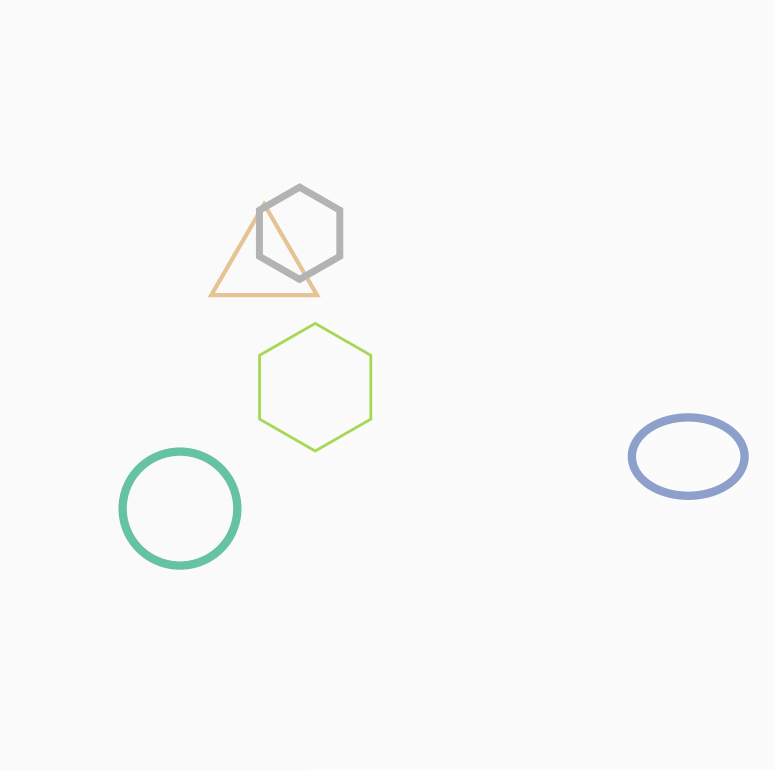[{"shape": "circle", "thickness": 3, "radius": 0.37, "center": [0.232, 0.339]}, {"shape": "oval", "thickness": 3, "radius": 0.36, "center": [0.888, 0.407]}, {"shape": "hexagon", "thickness": 1, "radius": 0.41, "center": [0.407, 0.497]}, {"shape": "triangle", "thickness": 1.5, "radius": 0.39, "center": [0.341, 0.656]}, {"shape": "hexagon", "thickness": 2.5, "radius": 0.3, "center": [0.387, 0.697]}]